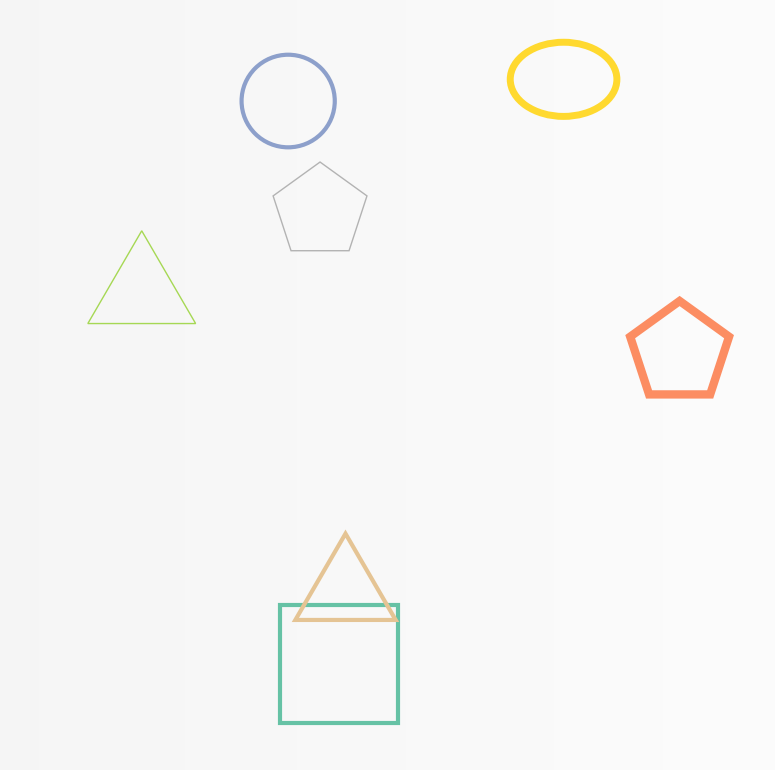[{"shape": "square", "thickness": 1.5, "radius": 0.38, "center": [0.437, 0.138]}, {"shape": "pentagon", "thickness": 3, "radius": 0.34, "center": [0.877, 0.542]}, {"shape": "circle", "thickness": 1.5, "radius": 0.3, "center": [0.372, 0.869]}, {"shape": "triangle", "thickness": 0.5, "radius": 0.4, "center": [0.183, 0.62]}, {"shape": "oval", "thickness": 2.5, "radius": 0.34, "center": [0.727, 0.897]}, {"shape": "triangle", "thickness": 1.5, "radius": 0.37, "center": [0.446, 0.232]}, {"shape": "pentagon", "thickness": 0.5, "radius": 0.32, "center": [0.413, 0.726]}]